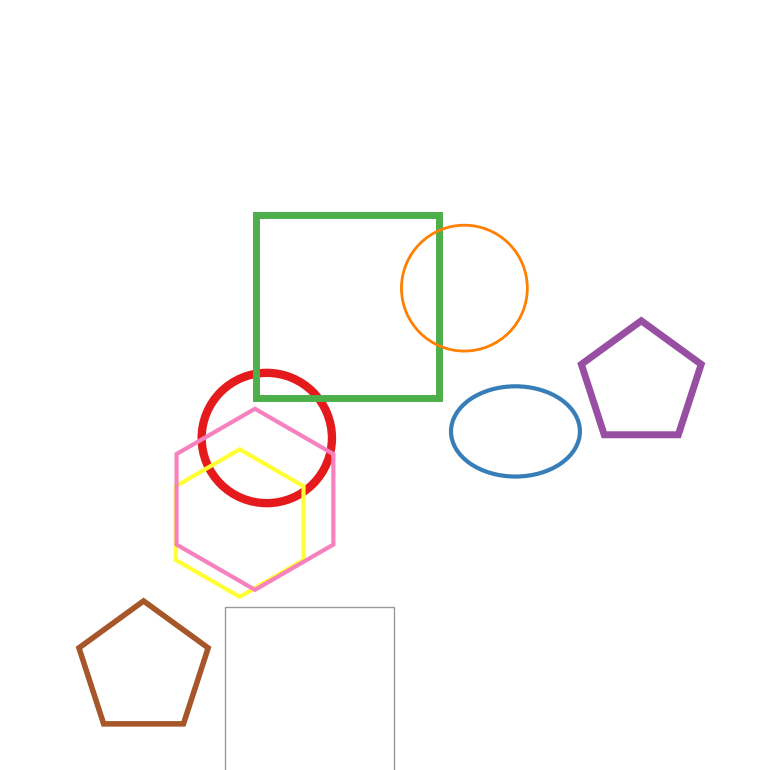[{"shape": "circle", "thickness": 3, "radius": 0.42, "center": [0.347, 0.431]}, {"shape": "oval", "thickness": 1.5, "radius": 0.42, "center": [0.669, 0.44]}, {"shape": "square", "thickness": 2.5, "radius": 0.59, "center": [0.451, 0.602]}, {"shape": "pentagon", "thickness": 2.5, "radius": 0.41, "center": [0.833, 0.502]}, {"shape": "circle", "thickness": 1, "radius": 0.41, "center": [0.603, 0.626]}, {"shape": "hexagon", "thickness": 1.5, "radius": 0.48, "center": [0.311, 0.321]}, {"shape": "pentagon", "thickness": 2, "radius": 0.44, "center": [0.186, 0.131]}, {"shape": "hexagon", "thickness": 1.5, "radius": 0.59, "center": [0.331, 0.352]}, {"shape": "square", "thickness": 0.5, "radius": 0.55, "center": [0.402, 0.102]}]